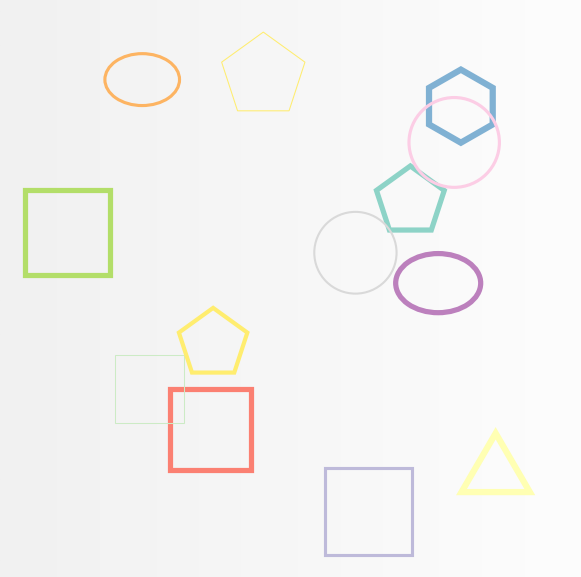[{"shape": "pentagon", "thickness": 2.5, "radius": 0.31, "center": [0.706, 0.65]}, {"shape": "triangle", "thickness": 3, "radius": 0.34, "center": [0.853, 0.181]}, {"shape": "square", "thickness": 1.5, "radius": 0.38, "center": [0.633, 0.113]}, {"shape": "square", "thickness": 2.5, "radius": 0.35, "center": [0.362, 0.255]}, {"shape": "hexagon", "thickness": 3, "radius": 0.32, "center": [0.793, 0.815]}, {"shape": "oval", "thickness": 1.5, "radius": 0.32, "center": [0.245, 0.861]}, {"shape": "square", "thickness": 2.5, "radius": 0.37, "center": [0.116, 0.596]}, {"shape": "circle", "thickness": 1.5, "radius": 0.39, "center": [0.781, 0.752]}, {"shape": "circle", "thickness": 1, "radius": 0.35, "center": [0.611, 0.561]}, {"shape": "oval", "thickness": 2.5, "radius": 0.37, "center": [0.754, 0.509]}, {"shape": "square", "thickness": 0.5, "radius": 0.3, "center": [0.257, 0.326]}, {"shape": "pentagon", "thickness": 2, "radius": 0.31, "center": [0.367, 0.404]}, {"shape": "pentagon", "thickness": 0.5, "radius": 0.38, "center": [0.453, 0.868]}]